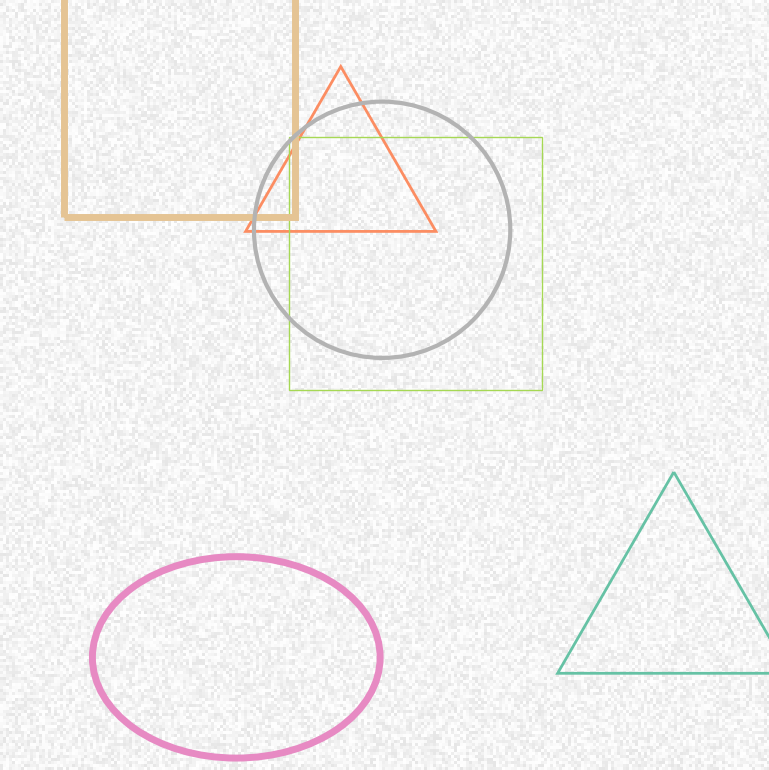[{"shape": "triangle", "thickness": 1, "radius": 0.87, "center": [0.875, 0.213]}, {"shape": "triangle", "thickness": 1, "radius": 0.71, "center": [0.443, 0.771]}, {"shape": "oval", "thickness": 2.5, "radius": 0.93, "center": [0.307, 0.146]}, {"shape": "square", "thickness": 0.5, "radius": 0.82, "center": [0.54, 0.658]}, {"shape": "square", "thickness": 2.5, "radius": 0.75, "center": [0.233, 0.868]}, {"shape": "circle", "thickness": 1.5, "radius": 0.83, "center": [0.496, 0.702]}]